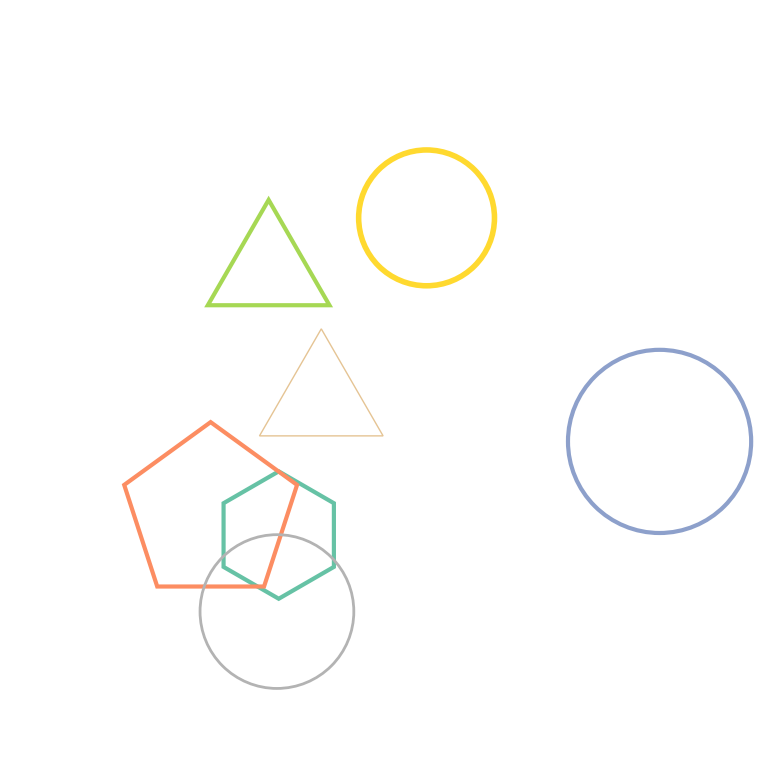[{"shape": "hexagon", "thickness": 1.5, "radius": 0.41, "center": [0.362, 0.305]}, {"shape": "pentagon", "thickness": 1.5, "radius": 0.59, "center": [0.274, 0.334]}, {"shape": "circle", "thickness": 1.5, "radius": 0.59, "center": [0.857, 0.427]}, {"shape": "triangle", "thickness": 1.5, "radius": 0.46, "center": [0.349, 0.649]}, {"shape": "circle", "thickness": 2, "radius": 0.44, "center": [0.554, 0.717]}, {"shape": "triangle", "thickness": 0.5, "radius": 0.46, "center": [0.417, 0.48]}, {"shape": "circle", "thickness": 1, "radius": 0.5, "center": [0.36, 0.206]}]